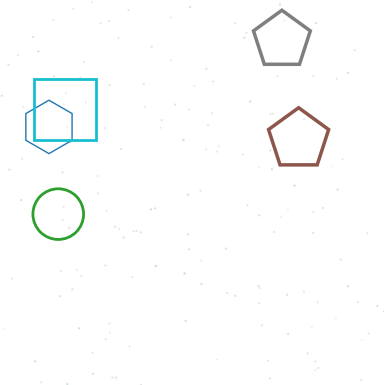[{"shape": "hexagon", "thickness": 1, "radius": 0.35, "center": [0.127, 0.67]}, {"shape": "circle", "thickness": 2, "radius": 0.33, "center": [0.151, 0.444]}, {"shape": "pentagon", "thickness": 2.5, "radius": 0.41, "center": [0.776, 0.638]}, {"shape": "pentagon", "thickness": 2.5, "radius": 0.39, "center": [0.732, 0.896]}, {"shape": "square", "thickness": 2, "radius": 0.4, "center": [0.169, 0.716]}]